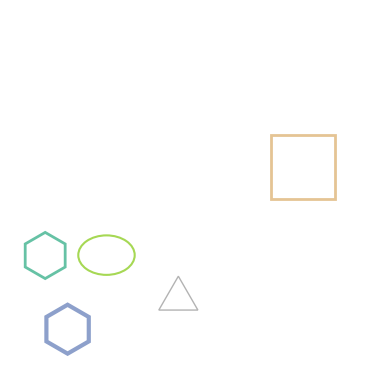[{"shape": "hexagon", "thickness": 2, "radius": 0.3, "center": [0.117, 0.336]}, {"shape": "hexagon", "thickness": 3, "radius": 0.32, "center": [0.176, 0.145]}, {"shape": "oval", "thickness": 1.5, "radius": 0.37, "center": [0.277, 0.337]}, {"shape": "square", "thickness": 2, "radius": 0.42, "center": [0.786, 0.567]}, {"shape": "triangle", "thickness": 1, "radius": 0.29, "center": [0.463, 0.224]}]